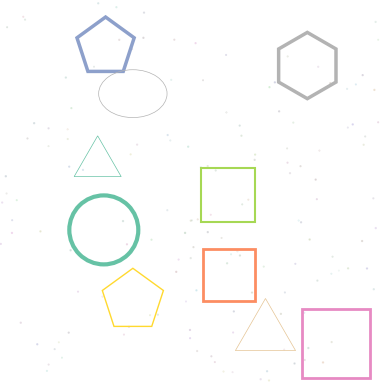[{"shape": "triangle", "thickness": 0.5, "radius": 0.35, "center": [0.254, 0.577]}, {"shape": "circle", "thickness": 3, "radius": 0.45, "center": [0.27, 0.403]}, {"shape": "square", "thickness": 2, "radius": 0.34, "center": [0.595, 0.286]}, {"shape": "pentagon", "thickness": 2.5, "radius": 0.39, "center": [0.274, 0.878]}, {"shape": "square", "thickness": 2, "radius": 0.44, "center": [0.872, 0.108]}, {"shape": "square", "thickness": 1.5, "radius": 0.36, "center": [0.592, 0.493]}, {"shape": "pentagon", "thickness": 1, "radius": 0.42, "center": [0.345, 0.22]}, {"shape": "triangle", "thickness": 0.5, "radius": 0.45, "center": [0.69, 0.134]}, {"shape": "oval", "thickness": 0.5, "radius": 0.44, "center": [0.345, 0.757]}, {"shape": "hexagon", "thickness": 2.5, "radius": 0.43, "center": [0.798, 0.83]}]